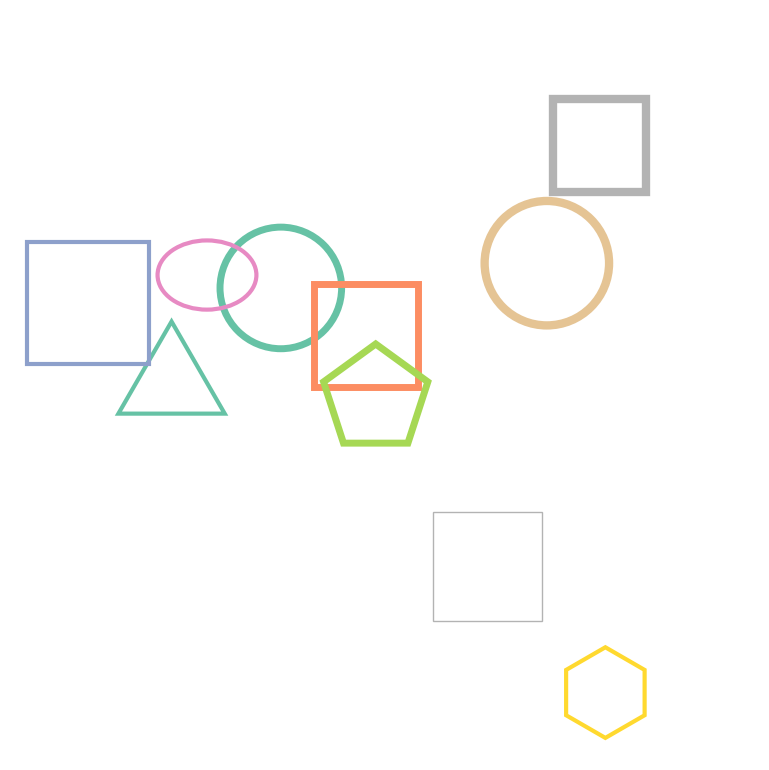[{"shape": "circle", "thickness": 2.5, "radius": 0.39, "center": [0.365, 0.626]}, {"shape": "triangle", "thickness": 1.5, "radius": 0.4, "center": [0.223, 0.503]}, {"shape": "square", "thickness": 2.5, "radius": 0.34, "center": [0.475, 0.564]}, {"shape": "square", "thickness": 1.5, "radius": 0.4, "center": [0.114, 0.607]}, {"shape": "oval", "thickness": 1.5, "radius": 0.32, "center": [0.269, 0.643]}, {"shape": "pentagon", "thickness": 2.5, "radius": 0.36, "center": [0.488, 0.482]}, {"shape": "hexagon", "thickness": 1.5, "radius": 0.29, "center": [0.786, 0.101]}, {"shape": "circle", "thickness": 3, "radius": 0.4, "center": [0.71, 0.658]}, {"shape": "square", "thickness": 3, "radius": 0.3, "center": [0.779, 0.811]}, {"shape": "square", "thickness": 0.5, "radius": 0.35, "center": [0.633, 0.264]}]